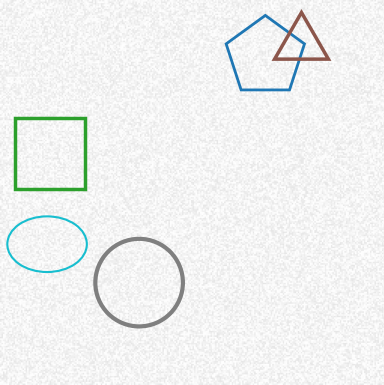[{"shape": "pentagon", "thickness": 2, "radius": 0.53, "center": [0.689, 0.853]}, {"shape": "square", "thickness": 2.5, "radius": 0.46, "center": [0.13, 0.6]}, {"shape": "triangle", "thickness": 2.5, "radius": 0.4, "center": [0.783, 0.887]}, {"shape": "circle", "thickness": 3, "radius": 0.57, "center": [0.361, 0.266]}, {"shape": "oval", "thickness": 1.5, "radius": 0.52, "center": [0.122, 0.366]}]